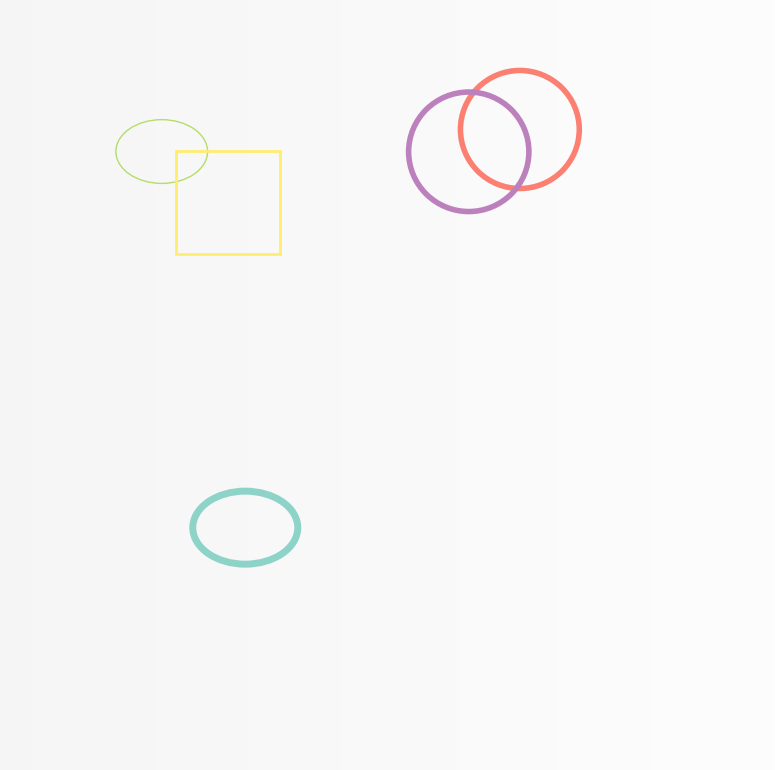[{"shape": "oval", "thickness": 2.5, "radius": 0.34, "center": [0.316, 0.315]}, {"shape": "circle", "thickness": 2, "radius": 0.38, "center": [0.671, 0.832]}, {"shape": "oval", "thickness": 0.5, "radius": 0.3, "center": [0.209, 0.803]}, {"shape": "circle", "thickness": 2, "radius": 0.39, "center": [0.605, 0.803]}, {"shape": "square", "thickness": 1, "radius": 0.33, "center": [0.294, 0.737]}]